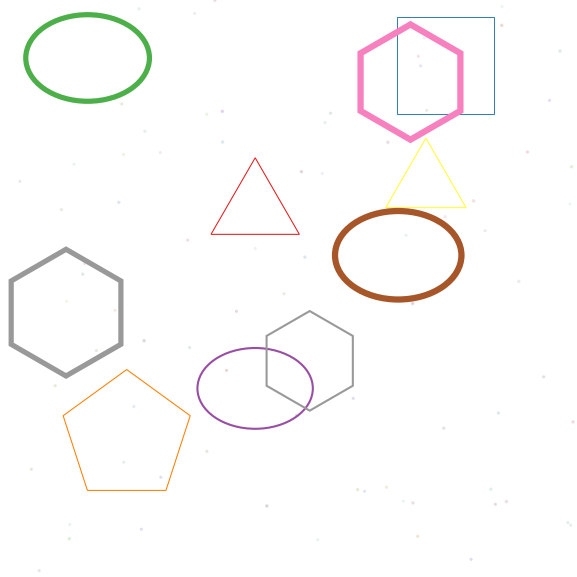[{"shape": "triangle", "thickness": 0.5, "radius": 0.44, "center": [0.442, 0.638]}, {"shape": "square", "thickness": 0.5, "radius": 0.42, "center": [0.772, 0.886]}, {"shape": "oval", "thickness": 2.5, "radius": 0.54, "center": [0.152, 0.899]}, {"shape": "oval", "thickness": 1, "radius": 0.5, "center": [0.442, 0.327]}, {"shape": "pentagon", "thickness": 0.5, "radius": 0.58, "center": [0.219, 0.244]}, {"shape": "triangle", "thickness": 0.5, "radius": 0.4, "center": [0.737, 0.68]}, {"shape": "oval", "thickness": 3, "radius": 0.55, "center": [0.69, 0.557]}, {"shape": "hexagon", "thickness": 3, "radius": 0.5, "center": [0.711, 0.857]}, {"shape": "hexagon", "thickness": 2.5, "radius": 0.55, "center": [0.114, 0.458]}, {"shape": "hexagon", "thickness": 1, "radius": 0.43, "center": [0.536, 0.374]}]